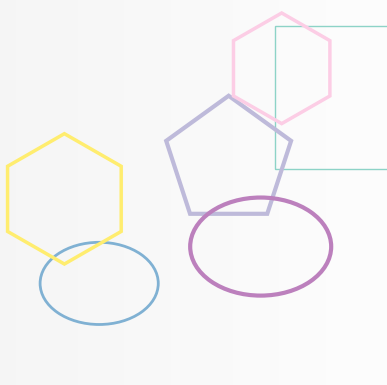[{"shape": "square", "thickness": 1, "radius": 0.93, "center": [0.896, 0.748]}, {"shape": "pentagon", "thickness": 3, "radius": 0.85, "center": [0.59, 0.582]}, {"shape": "oval", "thickness": 2, "radius": 0.76, "center": [0.256, 0.264]}, {"shape": "hexagon", "thickness": 2.5, "radius": 0.72, "center": [0.727, 0.823]}, {"shape": "oval", "thickness": 3, "radius": 0.91, "center": [0.673, 0.36]}, {"shape": "hexagon", "thickness": 2.5, "radius": 0.85, "center": [0.166, 0.483]}]